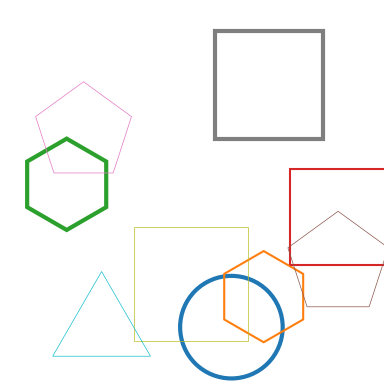[{"shape": "circle", "thickness": 3, "radius": 0.67, "center": [0.601, 0.15]}, {"shape": "hexagon", "thickness": 1.5, "radius": 0.59, "center": [0.685, 0.229]}, {"shape": "hexagon", "thickness": 3, "radius": 0.59, "center": [0.173, 0.521]}, {"shape": "square", "thickness": 1.5, "radius": 0.63, "center": [0.88, 0.436]}, {"shape": "pentagon", "thickness": 0.5, "radius": 0.69, "center": [0.878, 0.314]}, {"shape": "pentagon", "thickness": 0.5, "radius": 0.65, "center": [0.217, 0.657]}, {"shape": "square", "thickness": 3, "radius": 0.7, "center": [0.698, 0.778]}, {"shape": "square", "thickness": 0.5, "radius": 0.74, "center": [0.496, 0.263]}, {"shape": "triangle", "thickness": 0.5, "radius": 0.73, "center": [0.264, 0.148]}]